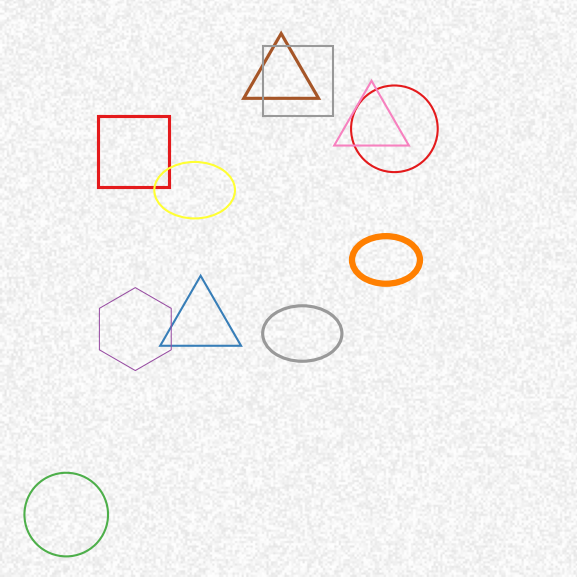[{"shape": "square", "thickness": 1.5, "radius": 0.31, "center": [0.231, 0.736]}, {"shape": "circle", "thickness": 1, "radius": 0.38, "center": [0.683, 0.776]}, {"shape": "triangle", "thickness": 1, "radius": 0.4, "center": [0.347, 0.441]}, {"shape": "circle", "thickness": 1, "radius": 0.36, "center": [0.115, 0.108]}, {"shape": "hexagon", "thickness": 0.5, "radius": 0.36, "center": [0.234, 0.429]}, {"shape": "oval", "thickness": 3, "radius": 0.29, "center": [0.668, 0.549]}, {"shape": "oval", "thickness": 1, "radius": 0.35, "center": [0.337, 0.67]}, {"shape": "triangle", "thickness": 1.5, "radius": 0.37, "center": [0.487, 0.866]}, {"shape": "triangle", "thickness": 1, "radius": 0.37, "center": [0.643, 0.784]}, {"shape": "square", "thickness": 1, "radius": 0.31, "center": [0.516, 0.859]}, {"shape": "oval", "thickness": 1.5, "radius": 0.34, "center": [0.523, 0.422]}]